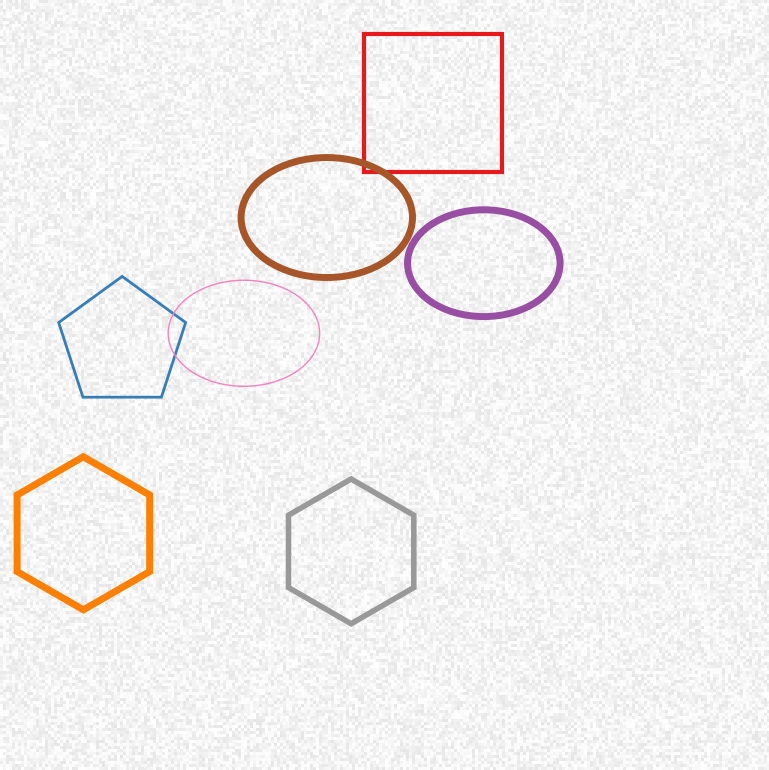[{"shape": "square", "thickness": 1.5, "radius": 0.45, "center": [0.562, 0.866]}, {"shape": "pentagon", "thickness": 1, "radius": 0.43, "center": [0.159, 0.554]}, {"shape": "oval", "thickness": 2.5, "radius": 0.5, "center": [0.628, 0.658]}, {"shape": "hexagon", "thickness": 2.5, "radius": 0.5, "center": [0.108, 0.307]}, {"shape": "oval", "thickness": 2.5, "radius": 0.56, "center": [0.424, 0.718]}, {"shape": "oval", "thickness": 0.5, "radius": 0.49, "center": [0.317, 0.567]}, {"shape": "hexagon", "thickness": 2, "radius": 0.47, "center": [0.456, 0.284]}]